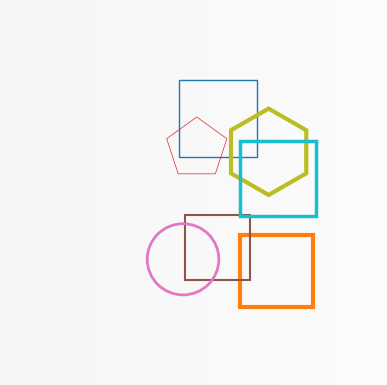[{"shape": "square", "thickness": 1, "radius": 0.5, "center": [0.562, 0.692]}, {"shape": "square", "thickness": 3, "radius": 0.47, "center": [0.714, 0.296]}, {"shape": "pentagon", "thickness": 0.5, "radius": 0.41, "center": [0.508, 0.614]}, {"shape": "square", "thickness": 1.5, "radius": 0.42, "center": [0.561, 0.357]}, {"shape": "circle", "thickness": 2, "radius": 0.46, "center": [0.472, 0.326]}, {"shape": "hexagon", "thickness": 3, "radius": 0.56, "center": [0.693, 0.606]}, {"shape": "square", "thickness": 2.5, "radius": 0.49, "center": [0.718, 0.537]}]